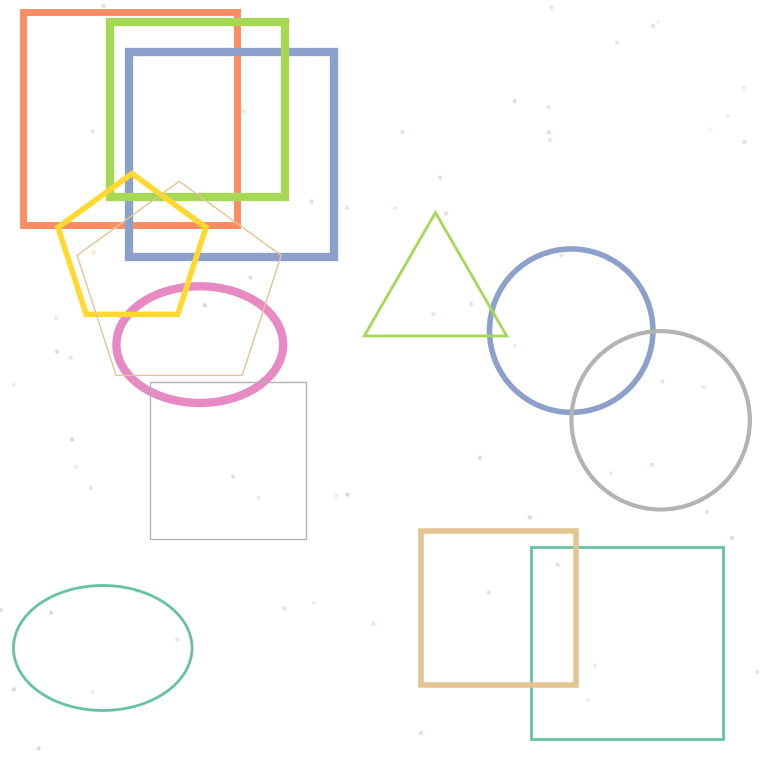[{"shape": "square", "thickness": 1, "radius": 0.62, "center": [0.814, 0.165]}, {"shape": "oval", "thickness": 1, "radius": 0.58, "center": [0.133, 0.158]}, {"shape": "square", "thickness": 2.5, "radius": 0.69, "center": [0.169, 0.846]}, {"shape": "circle", "thickness": 2, "radius": 0.53, "center": [0.742, 0.571]}, {"shape": "square", "thickness": 3, "radius": 0.67, "center": [0.301, 0.799]}, {"shape": "oval", "thickness": 3, "radius": 0.54, "center": [0.259, 0.552]}, {"shape": "square", "thickness": 3, "radius": 0.57, "center": [0.257, 0.858]}, {"shape": "triangle", "thickness": 1, "radius": 0.53, "center": [0.566, 0.617]}, {"shape": "pentagon", "thickness": 2, "radius": 0.51, "center": [0.171, 0.674]}, {"shape": "pentagon", "thickness": 0.5, "radius": 0.7, "center": [0.233, 0.625]}, {"shape": "square", "thickness": 2, "radius": 0.5, "center": [0.647, 0.211]}, {"shape": "square", "thickness": 0.5, "radius": 0.51, "center": [0.296, 0.402]}, {"shape": "circle", "thickness": 1.5, "radius": 0.58, "center": [0.858, 0.454]}]